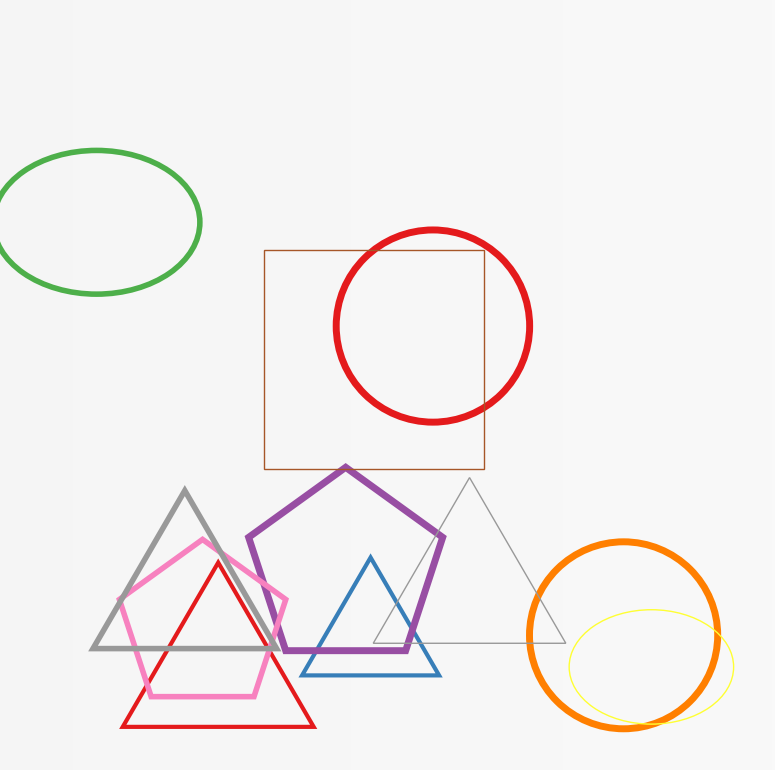[{"shape": "triangle", "thickness": 1.5, "radius": 0.71, "center": [0.282, 0.127]}, {"shape": "circle", "thickness": 2.5, "radius": 0.62, "center": [0.559, 0.577]}, {"shape": "triangle", "thickness": 1.5, "radius": 0.51, "center": [0.478, 0.174]}, {"shape": "oval", "thickness": 2, "radius": 0.67, "center": [0.125, 0.711]}, {"shape": "pentagon", "thickness": 2.5, "radius": 0.66, "center": [0.446, 0.261]}, {"shape": "circle", "thickness": 2.5, "radius": 0.61, "center": [0.805, 0.175]}, {"shape": "oval", "thickness": 0.5, "radius": 0.53, "center": [0.841, 0.134]}, {"shape": "square", "thickness": 0.5, "radius": 0.71, "center": [0.482, 0.533]}, {"shape": "pentagon", "thickness": 2, "radius": 0.56, "center": [0.261, 0.187]}, {"shape": "triangle", "thickness": 2, "radius": 0.68, "center": [0.238, 0.226]}, {"shape": "triangle", "thickness": 0.5, "radius": 0.72, "center": [0.606, 0.236]}]